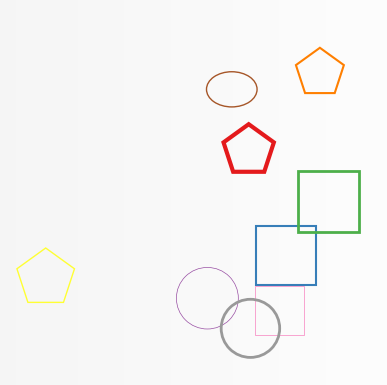[{"shape": "pentagon", "thickness": 3, "radius": 0.34, "center": [0.642, 0.609]}, {"shape": "square", "thickness": 1.5, "radius": 0.39, "center": [0.738, 0.337]}, {"shape": "square", "thickness": 2, "radius": 0.39, "center": [0.848, 0.477]}, {"shape": "circle", "thickness": 0.5, "radius": 0.4, "center": [0.535, 0.225]}, {"shape": "pentagon", "thickness": 1.5, "radius": 0.33, "center": [0.826, 0.811]}, {"shape": "pentagon", "thickness": 1, "radius": 0.39, "center": [0.118, 0.278]}, {"shape": "oval", "thickness": 1, "radius": 0.33, "center": [0.598, 0.768]}, {"shape": "square", "thickness": 0.5, "radius": 0.32, "center": [0.72, 0.194]}, {"shape": "circle", "thickness": 2, "radius": 0.38, "center": [0.646, 0.147]}]